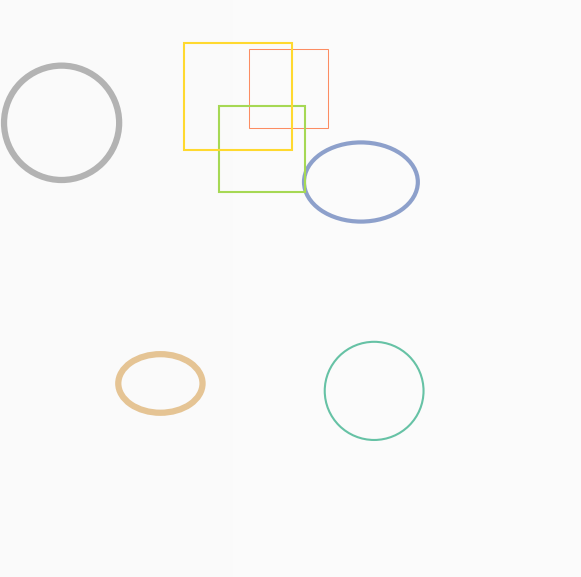[{"shape": "circle", "thickness": 1, "radius": 0.42, "center": [0.644, 0.322]}, {"shape": "square", "thickness": 0.5, "radius": 0.34, "center": [0.497, 0.846]}, {"shape": "oval", "thickness": 2, "radius": 0.49, "center": [0.621, 0.684]}, {"shape": "square", "thickness": 1, "radius": 0.37, "center": [0.451, 0.741]}, {"shape": "square", "thickness": 1, "radius": 0.46, "center": [0.41, 0.832]}, {"shape": "oval", "thickness": 3, "radius": 0.36, "center": [0.276, 0.335]}, {"shape": "circle", "thickness": 3, "radius": 0.5, "center": [0.106, 0.786]}]